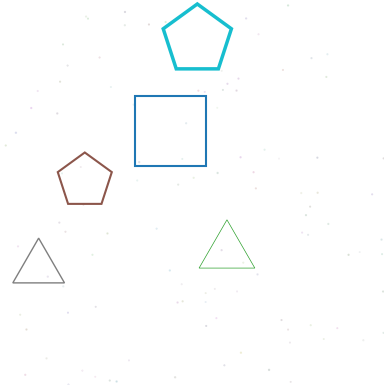[{"shape": "square", "thickness": 1.5, "radius": 0.46, "center": [0.442, 0.66]}, {"shape": "triangle", "thickness": 0.5, "radius": 0.42, "center": [0.59, 0.345]}, {"shape": "pentagon", "thickness": 1.5, "radius": 0.37, "center": [0.22, 0.53]}, {"shape": "triangle", "thickness": 1, "radius": 0.39, "center": [0.1, 0.304]}, {"shape": "pentagon", "thickness": 2.5, "radius": 0.47, "center": [0.512, 0.896]}]